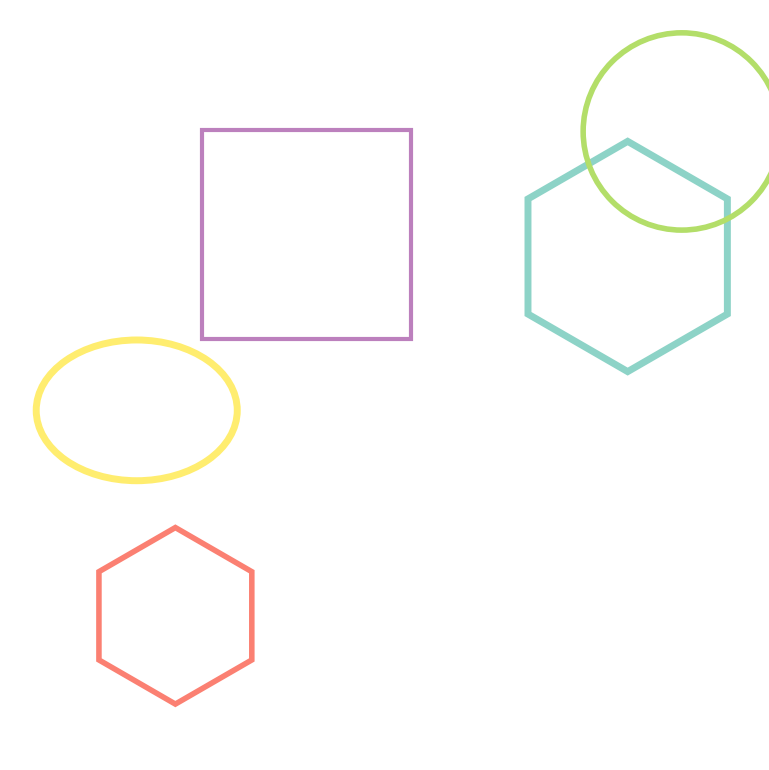[{"shape": "hexagon", "thickness": 2.5, "radius": 0.75, "center": [0.815, 0.667]}, {"shape": "hexagon", "thickness": 2, "radius": 0.57, "center": [0.228, 0.2]}, {"shape": "circle", "thickness": 2, "radius": 0.64, "center": [0.885, 0.829]}, {"shape": "square", "thickness": 1.5, "radius": 0.68, "center": [0.398, 0.695]}, {"shape": "oval", "thickness": 2.5, "radius": 0.65, "center": [0.178, 0.467]}]